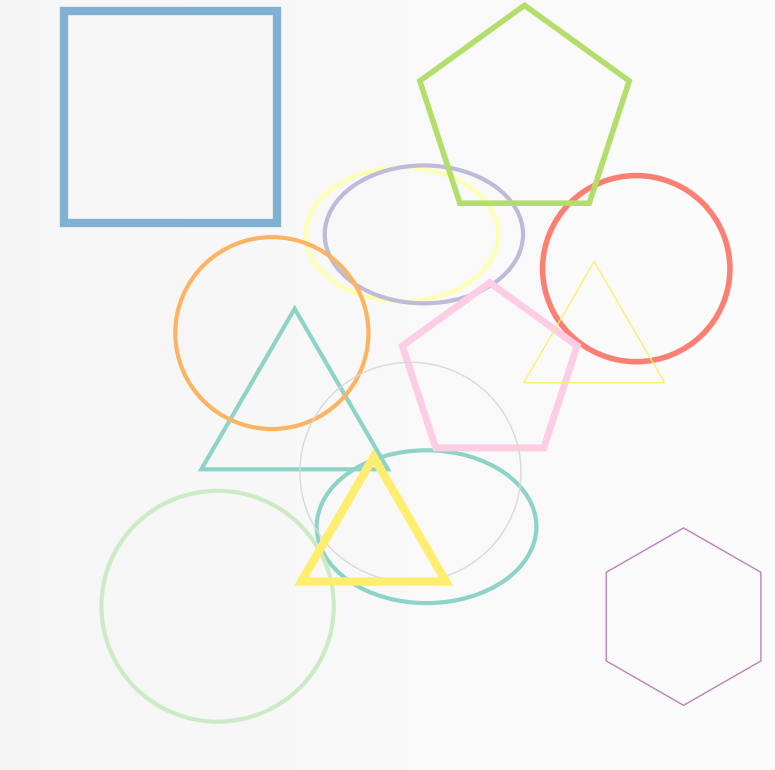[{"shape": "oval", "thickness": 1.5, "radius": 0.71, "center": [0.55, 0.316]}, {"shape": "triangle", "thickness": 1.5, "radius": 0.7, "center": [0.38, 0.46]}, {"shape": "oval", "thickness": 1.5, "radius": 0.62, "center": [0.519, 0.695]}, {"shape": "oval", "thickness": 1.5, "radius": 0.64, "center": [0.547, 0.696]}, {"shape": "circle", "thickness": 2, "radius": 0.6, "center": [0.821, 0.651]}, {"shape": "square", "thickness": 3, "radius": 0.69, "center": [0.221, 0.848]}, {"shape": "circle", "thickness": 1.5, "radius": 0.62, "center": [0.351, 0.567]}, {"shape": "pentagon", "thickness": 2, "radius": 0.71, "center": [0.677, 0.851]}, {"shape": "pentagon", "thickness": 2.5, "radius": 0.59, "center": [0.632, 0.514]}, {"shape": "circle", "thickness": 0.5, "radius": 0.71, "center": [0.53, 0.387]}, {"shape": "hexagon", "thickness": 0.5, "radius": 0.58, "center": [0.882, 0.199]}, {"shape": "circle", "thickness": 1.5, "radius": 0.75, "center": [0.281, 0.213]}, {"shape": "triangle", "thickness": 0.5, "radius": 0.52, "center": [0.767, 0.555]}, {"shape": "triangle", "thickness": 3, "radius": 0.54, "center": [0.482, 0.299]}]